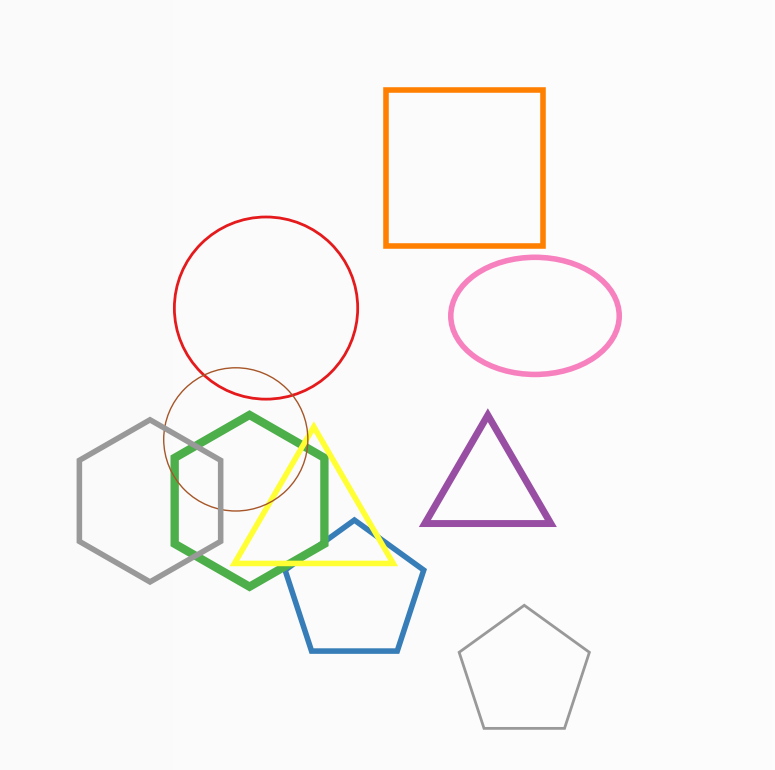[{"shape": "circle", "thickness": 1, "radius": 0.59, "center": [0.343, 0.6]}, {"shape": "pentagon", "thickness": 2, "radius": 0.47, "center": [0.457, 0.231]}, {"shape": "hexagon", "thickness": 3, "radius": 0.56, "center": [0.322, 0.35]}, {"shape": "triangle", "thickness": 2.5, "radius": 0.47, "center": [0.629, 0.367]}, {"shape": "square", "thickness": 2, "radius": 0.51, "center": [0.599, 0.781]}, {"shape": "triangle", "thickness": 2, "radius": 0.59, "center": [0.405, 0.327]}, {"shape": "circle", "thickness": 0.5, "radius": 0.46, "center": [0.304, 0.429]}, {"shape": "oval", "thickness": 2, "radius": 0.54, "center": [0.69, 0.59]}, {"shape": "hexagon", "thickness": 2, "radius": 0.53, "center": [0.194, 0.35]}, {"shape": "pentagon", "thickness": 1, "radius": 0.44, "center": [0.676, 0.126]}]